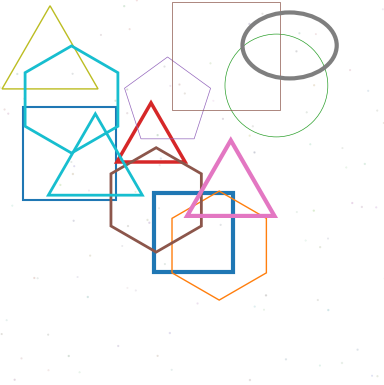[{"shape": "square", "thickness": 1.5, "radius": 0.61, "center": [0.181, 0.601]}, {"shape": "square", "thickness": 3, "radius": 0.51, "center": [0.502, 0.397]}, {"shape": "hexagon", "thickness": 1, "radius": 0.71, "center": [0.569, 0.362]}, {"shape": "circle", "thickness": 0.5, "radius": 0.67, "center": [0.718, 0.778]}, {"shape": "triangle", "thickness": 2.5, "radius": 0.51, "center": [0.392, 0.63]}, {"shape": "pentagon", "thickness": 0.5, "radius": 0.59, "center": [0.435, 0.734]}, {"shape": "hexagon", "thickness": 2, "radius": 0.68, "center": [0.406, 0.481]}, {"shape": "square", "thickness": 0.5, "radius": 0.7, "center": [0.588, 0.854]}, {"shape": "triangle", "thickness": 3, "radius": 0.65, "center": [0.599, 0.505]}, {"shape": "oval", "thickness": 3, "radius": 0.61, "center": [0.752, 0.882]}, {"shape": "triangle", "thickness": 1, "radius": 0.72, "center": [0.13, 0.841]}, {"shape": "hexagon", "thickness": 2, "radius": 0.7, "center": [0.186, 0.742]}, {"shape": "triangle", "thickness": 2, "radius": 0.7, "center": [0.248, 0.564]}]